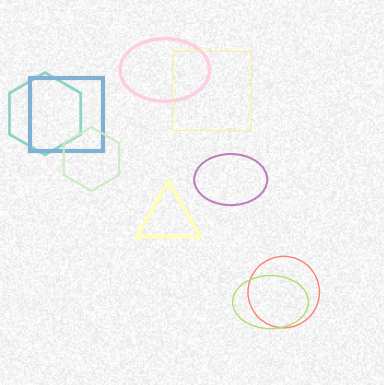[{"shape": "hexagon", "thickness": 2, "radius": 0.53, "center": [0.117, 0.705]}, {"shape": "triangle", "thickness": 2.5, "radius": 0.48, "center": [0.437, 0.433]}, {"shape": "circle", "thickness": 1, "radius": 0.46, "center": [0.737, 0.241]}, {"shape": "square", "thickness": 3, "radius": 0.48, "center": [0.172, 0.702]}, {"shape": "oval", "thickness": 1, "radius": 0.49, "center": [0.703, 0.215]}, {"shape": "oval", "thickness": 2.5, "radius": 0.58, "center": [0.428, 0.818]}, {"shape": "oval", "thickness": 1.5, "radius": 0.47, "center": [0.599, 0.534]}, {"shape": "hexagon", "thickness": 1.5, "radius": 0.41, "center": [0.237, 0.587]}, {"shape": "square", "thickness": 0.5, "radius": 0.51, "center": [0.55, 0.765]}]